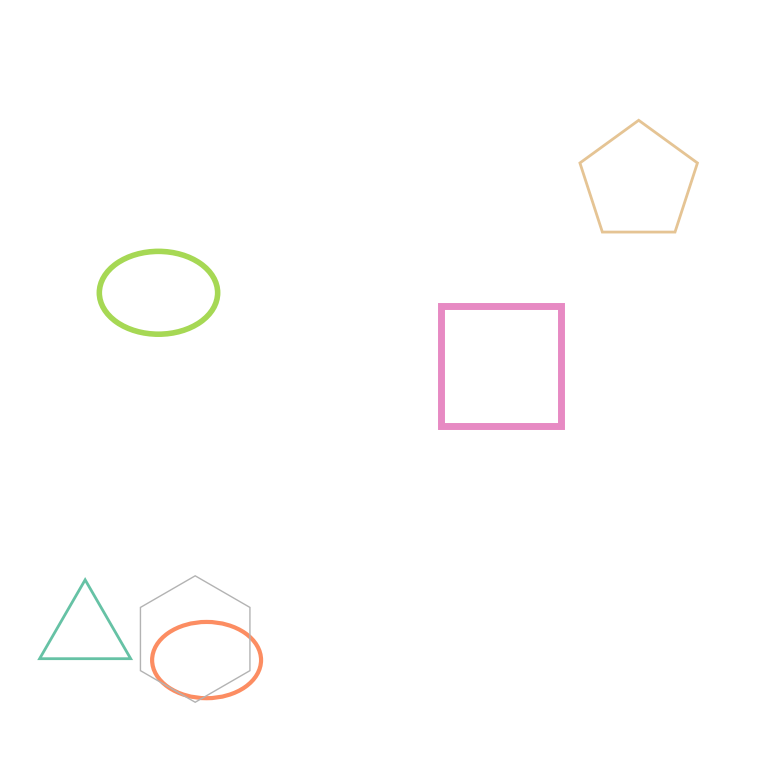[{"shape": "triangle", "thickness": 1, "radius": 0.34, "center": [0.111, 0.179]}, {"shape": "oval", "thickness": 1.5, "radius": 0.35, "center": [0.268, 0.143]}, {"shape": "square", "thickness": 2.5, "radius": 0.39, "center": [0.651, 0.525]}, {"shape": "oval", "thickness": 2, "radius": 0.38, "center": [0.206, 0.62]}, {"shape": "pentagon", "thickness": 1, "radius": 0.4, "center": [0.829, 0.764]}, {"shape": "hexagon", "thickness": 0.5, "radius": 0.41, "center": [0.253, 0.17]}]